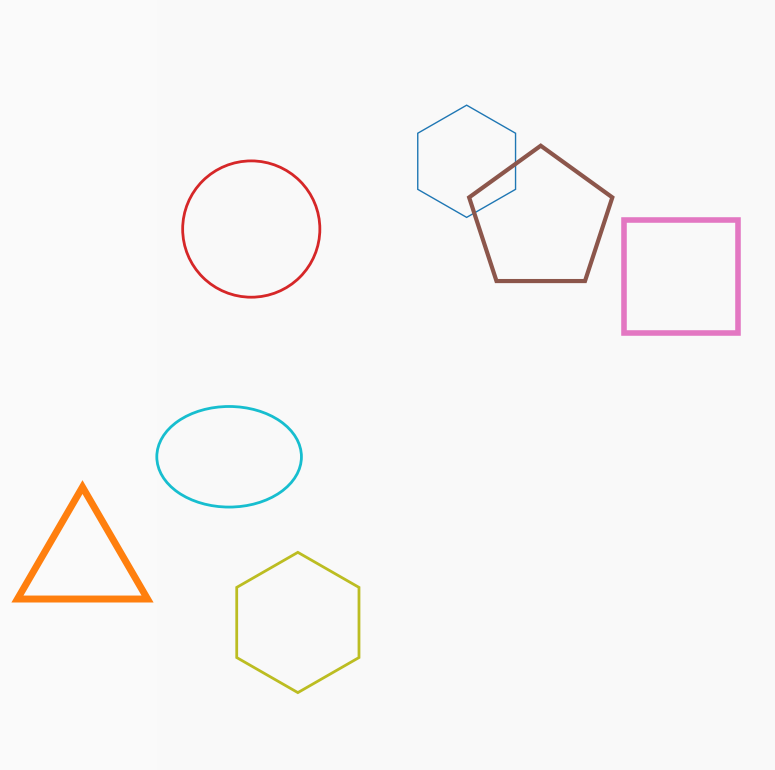[{"shape": "hexagon", "thickness": 0.5, "radius": 0.36, "center": [0.602, 0.791]}, {"shape": "triangle", "thickness": 2.5, "radius": 0.48, "center": [0.106, 0.271]}, {"shape": "circle", "thickness": 1, "radius": 0.44, "center": [0.324, 0.703]}, {"shape": "pentagon", "thickness": 1.5, "radius": 0.49, "center": [0.698, 0.714]}, {"shape": "square", "thickness": 2, "radius": 0.37, "center": [0.878, 0.641]}, {"shape": "hexagon", "thickness": 1, "radius": 0.46, "center": [0.384, 0.192]}, {"shape": "oval", "thickness": 1, "radius": 0.47, "center": [0.296, 0.407]}]